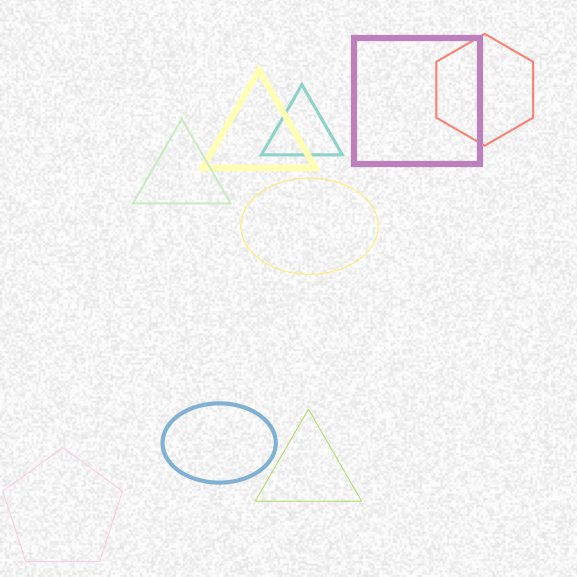[{"shape": "triangle", "thickness": 1.5, "radius": 0.4, "center": [0.523, 0.771]}, {"shape": "triangle", "thickness": 3, "radius": 0.56, "center": [0.448, 0.765]}, {"shape": "hexagon", "thickness": 1, "radius": 0.48, "center": [0.839, 0.844]}, {"shape": "oval", "thickness": 2, "radius": 0.49, "center": [0.38, 0.232]}, {"shape": "triangle", "thickness": 0.5, "radius": 0.53, "center": [0.534, 0.184]}, {"shape": "pentagon", "thickness": 0.5, "radius": 0.54, "center": [0.109, 0.115]}, {"shape": "square", "thickness": 3, "radius": 0.55, "center": [0.722, 0.824]}, {"shape": "triangle", "thickness": 1, "radius": 0.49, "center": [0.315, 0.696]}, {"shape": "oval", "thickness": 0.5, "radius": 0.59, "center": [0.536, 0.607]}]